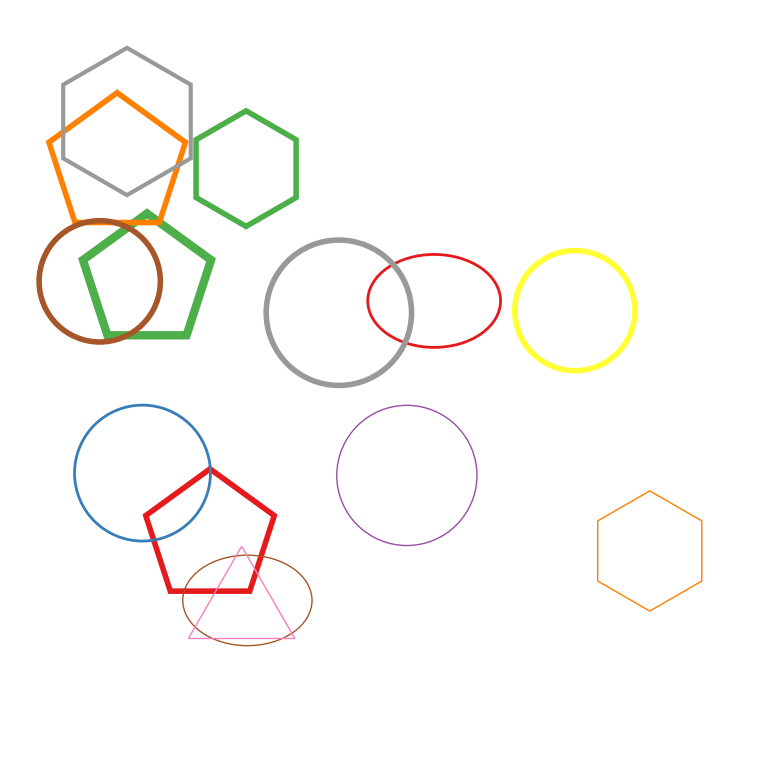[{"shape": "oval", "thickness": 1, "radius": 0.43, "center": [0.564, 0.609]}, {"shape": "pentagon", "thickness": 2, "radius": 0.44, "center": [0.273, 0.303]}, {"shape": "circle", "thickness": 1, "radius": 0.44, "center": [0.185, 0.386]}, {"shape": "hexagon", "thickness": 2, "radius": 0.38, "center": [0.32, 0.781]}, {"shape": "pentagon", "thickness": 3, "radius": 0.44, "center": [0.191, 0.635]}, {"shape": "circle", "thickness": 0.5, "radius": 0.46, "center": [0.528, 0.383]}, {"shape": "hexagon", "thickness": 0.5, "radius": 0.39, "center": [0.844, 0.284]}, {"shape": "pentagon", "thickness": 2, "radius": 0.47, "center": [0.152, 0.786]}, {"shape": "circle", "thickness": 2, "radius": 0.39, "center": [0.747, 0.597]}, {"shape": "circle", "thickness": 2, "radius": 0.39, "center": [0.13, 0.635]}, {"shape": "oval", "thickness": 0.5, "radius": 0.42, "center": [0.321, 0.22]}, {"shape": "triangle", "thickness": 0.5, "radius": 0.4, "center": [0.314, 0.211]}, {"shape": "circle", "thickness": 2, "radius": 0.47, "center": [0.44, 0.594]}, {"shape": "hexagon", "thickness": 1.5, "radius": 0.48, "center": [0.165, 0.842]}]